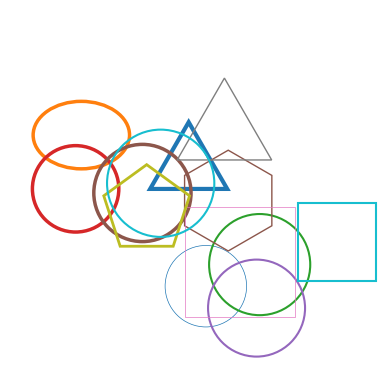[{"shape": "triangle", "thickness": 3, "radius": 0.58, "center": [0.49, 0.567]}, {"shape": "circle", "thickness": 0.5, "radius": 0.53, "center": [0.535, 0.257]}, {"shape": "oval", "thickness": 2.5, "radius": 0.63, "center": [0.211, 0.649]}, {"shape": "circle", "thickness": 1.5, "radius": 0.66, "center": [0.674, 0.313]}, {"shape": "circle", "thickness": 2.5, "radius": 0.56, "center": [0.196, 0.509]}, {"shape": "circle", "thickness": 1.5, "radius": 0.63, "center": [0.666, 0.2]}, {"shape": "hexagon", "thickness": 1, "radius": 0.65, "center": [0.593, 0.479]}, {"shape": "circle", "thickness": 2.5, "radius": 0.63, "center": [0.37, 0.499]}, {"shape": "square", "thickness": 0.5, "radius": 0.72, "center": [0.624, 0.32]}, {"shape": "triangle", "thickness": 1, "radius": 0.71, "center": [0.583, 0.655]}, {"shape": "pentagon", "thickness": 2, "radius": 0.59, "center": [0.381, 0.455]}, {"shape": "circle", "thickness": 1.5, "radius": 0.7, "center": [0.417, 0.524]}, {"shape": "square", "thickness": 1.5, "radius": 0.51, "center": [0.874, 0.372]}]